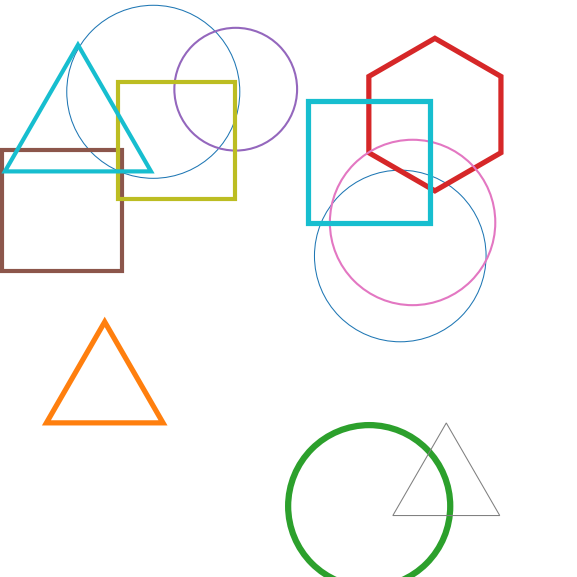[{"shape": "circle", "thickness": 0.5, "radius": 0.74, "center": [0.693, 0.556]}, {"shape": "circle", "thickness": 0.5, "radius": 0.75, "center": [0.265, 0.84]}, {"shape": "triangle", "thickness": 2.5, "radius": 0.58, "center": [0.181, 0.325]}, {"shape": "circle", "thickness": 3, "radius": 0.7, "center": [0.639, 0.123]}, {"shape": "hexagon", "thickness": 2.5, "radius": 0.66, "center": [0.753, 0.801]}, {"shape": "circle", "thickness": 1, "radius": 0.53, "center": [0.408, 0.845]}, {"shape": "square", "thickness": 2, "radius": 0.52, "center": [0.107, 0.635]}, {"shape": "circle", "thickness": 1, "radius": 0.72, "center": [0.714, 0.614]}, {"shape": "triangle", "thickness": 0.5, "radius": 0.53, "center": [0.773, 0.16]}, {"shape": "square", "thickness": 2, "radius": 0.51, "center": [0.306, 0.756]}, {"shape": "triangle", "thickness": 2, "radius": 0.73, "center": [0.135, 0.775]}, {"shape": "square", "thickness": 2.5, "radius": 0.53, "center": [0.639, 0.719]}]